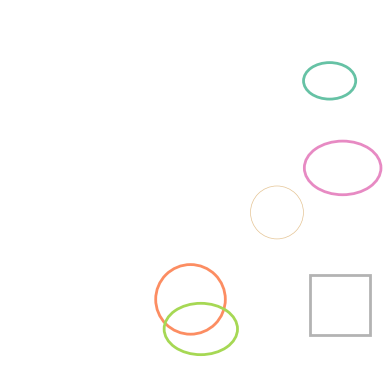[{"shape": "oval", "thickness": 2, "radius": 0.34, "center": [0.856, 0.79]}, {"shape": "circle", "thickness": 2, "radius": 0.45, "center": [0.495, 0.222]}, {"shape": "oval", "thickness": 2, "radius": 0.5, "center": [0.89, 0.564]}, {"shape": "oval", "thickness": 2, "radius": 0.48, "center": [0.522, 0.145]}, {"shape": "circle", "thickness": 0.5, "radius": 0.34, "center": [0.719, 0.448]}, {"shape": "square", "thickness": 2, "radius": 0.39, "center": [0.883, 0.208]}]